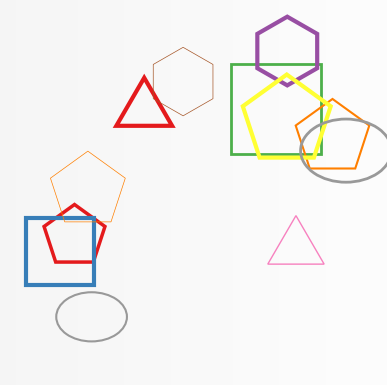[{"shape": "pentagon", "thickness": 2.5, "radius": 0.41, "center": [0.192, 0.386]}, {"shape": "triangle", "thickness": 3, "radius": 0.42, "center": [0.372, 0.715]}, {"shape": "square", "thickness": 3, "radius": 0.43, "center": [0.155, 0.347]}, {"shape": "square", "thickness": 2, "radius": 0.58, "center": [0.712, 0.716]}, {"shape": "hexagon", "thickness": 3, "radius": 0.45, "center": [0.741, 0.867]}, {"shape": "pentagon", "thickness": 0.5, "radius": 0.51, "center": [0.227, 0.506]}, {"shape": "pentagon", "thickness": 1.5, "radius": 0.5, "center": [0.858, 0.643]}, {"shape": "pentagon", "thickness": 3, "radius": 0.6, "center": [0.74, 0.687]}, {"shape": "hexagon", "thickness": 0.5, "radius": 0.44, "center": [0.473, 0.788]}, {"shape": "triangle", "thickness": 1, "radius": 0.42, "center": [0.764, 0.356]}, {"shape": "oval", "thickness": 1.5, "radius": 0.46, "center": [0.236, 0.177]}, {"shape": "oval", "thickness": 2, "radius": 0.59, "center": [0.893, 0.609]}]